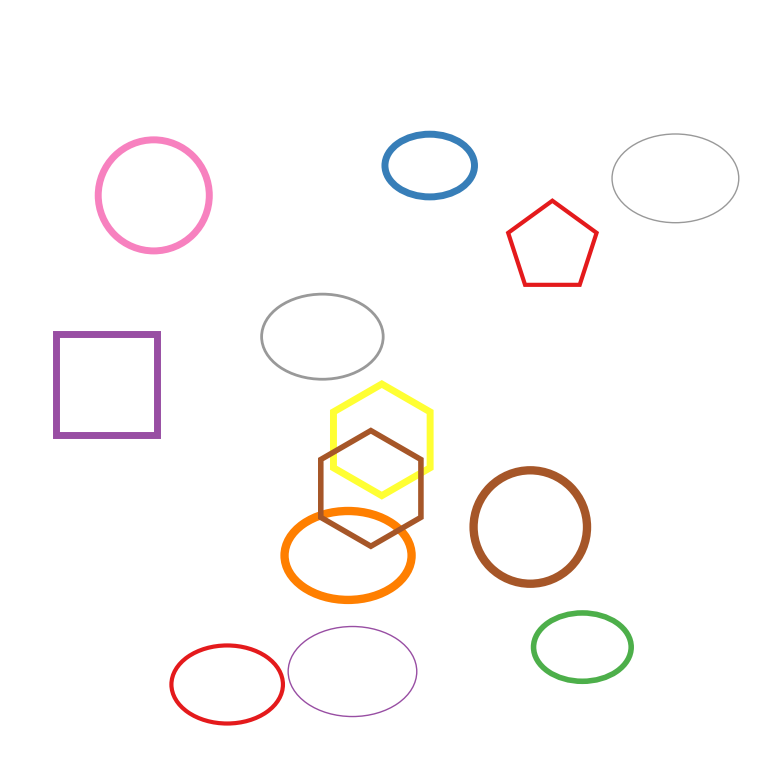[{"shape": "oval", "thickness": 1.5, "radius": 0.36, "center": [0.295, 0.111]}, {"shape": "pentagon", "thickness": 1.5, "radius": 0.3, "center": [0.717, 0.679]}, {"shape": "oval", "thickness": 2.5, "radius": 0.29, "center": [0.558, 0.785]}, {"shape": "oval", "thickness": 2, "radius": 0.32, "center": [0.756, 0.16]}, {"shape": "oval", "thickness": 0.5, "radius": 0.42, "center": [0.458, 0.128]}, {"shape": "square", "thickness": 2.5, "radius": 0.33, "center": [0.139, 0.501]}, {"shape": "oval", "thickness": 3, "radius": 0.41, "center": [0.452, 0.279]}, {"shape": "hexagon", "thickness": 2.5, "radius": 0.36, "center": [0.496, 0.429]}, {"shape": "circle", "thickness": 3, "radius": 0.37, "center": [0.689, 0.316]}, {"shape": "hexagon", "thickness": 2, "radius": 0.38, "center": [0.482, 0.366]}, {"shape": "circle", "thickness": 2.5, "radius": 0.36, "center": [0.2, 0.746]}, {"shape": "oval", "thickness": 0.5, "radius": 0.41, "center": [0.877, 0.768]}, {"shape": "oval", "thickness": 1, "radius": 0.39, "center": [0.419, 0.563]}]